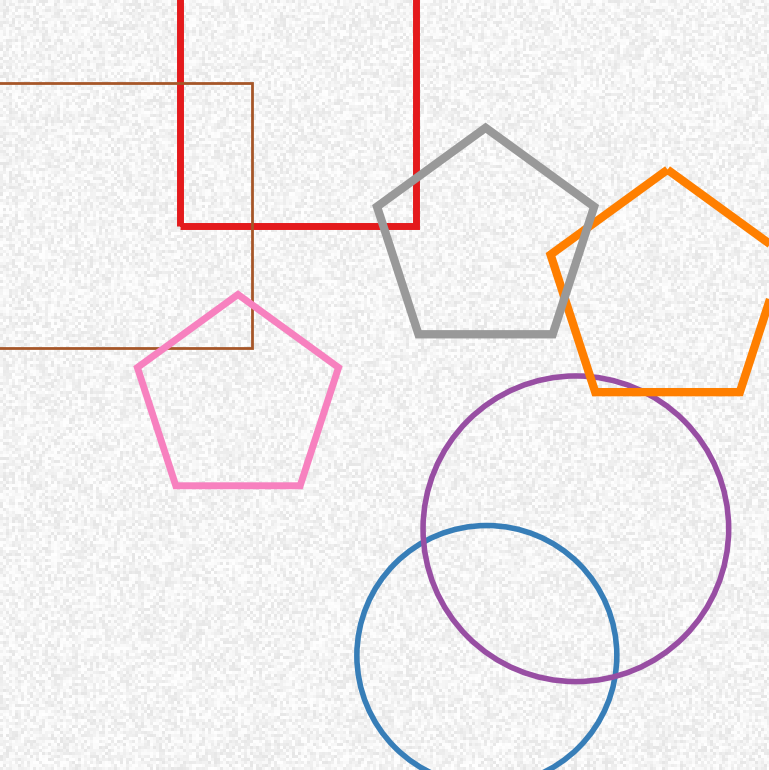[{"shape": "square", "thickness": 2.5, "radius": 0.76, "center": [0.387, 0.86]}, {"shape": "circle", "thickness": 2, "radius": 0.84, "center": [0.632, 0.149]}, {"shape": "circle", "thickness": 2, "radius": 0.99, "center": [0.748, 0.313]}, {"shape": "pentagon", "thickness": 3, "radius": 0.8, "center": [0.867, 0.62]}, {"shape": "square", "thickness": 1, "radius": 0.86, "center": [0.155, 0.721]}, {"shape": "pentagon", "thickness": 2.5, "radius": 0.69, "center": [0.309, 0.48]}, {"shape": "pentagon", "thickness": 3, "radius": 0.74, "center": [0.631, 0.686]}]